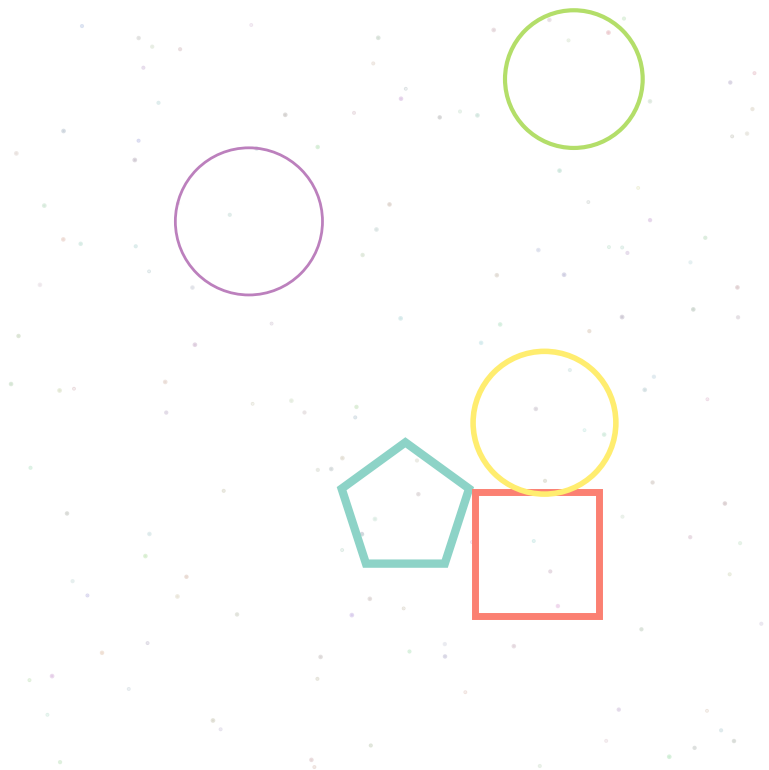[{"shape": "pentagon", "thickness": 3, "radius": 0.44, "center": [0.526, 0.338]}, {"shape": "square", "thickness": 2.5, "radius": 0.4, "center": [0.697, 0.28]}, {"shape": "circle", "thickness": 1.5, "radius": 0.45, "center": [0.745, 0.897]}, {"shape": "circle", "thickness": 1, "radius": 0.48, "center": [0.323, 0.712]}, {"shape": "circle", "thickness": 2, "radius": 0.46, "center": [0.707, 0.451]}]